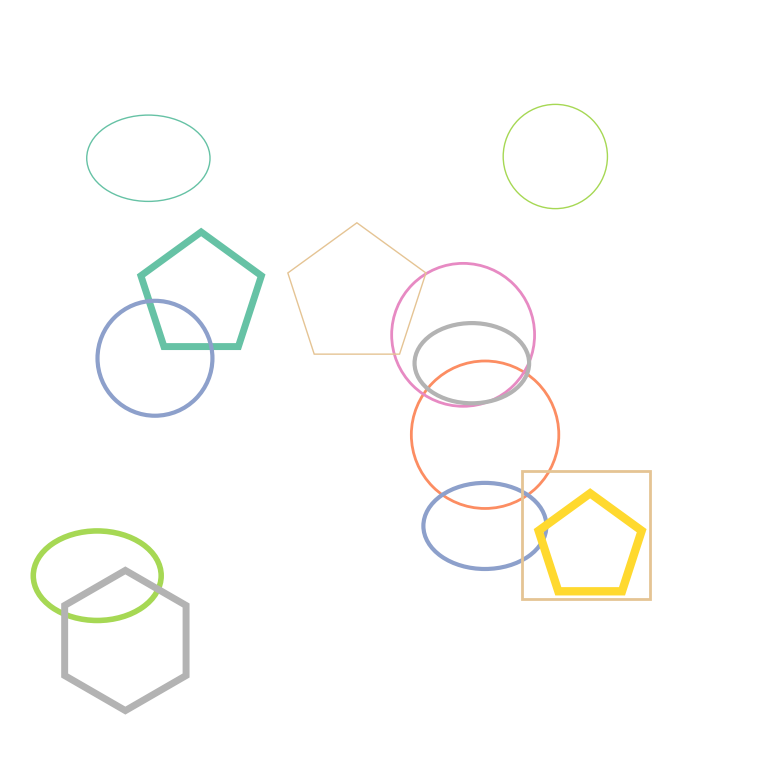[{"shape": "oval", "thickness": 0.5, "radius": 0.4, "center": [0.193, 0.794]}, {"shape": "pentagon", "thickness": 2.5, "radius": 0.41, "center": [0.261, 0.616]}, {"shape": "circle", "thickness": 1, "radius": 0.48, "center": [0.63, 0.435]}, {"shape": "circle", "thickness": 1.5, "radius": 0.37, "center": [0.201, 0.535]}, {"shape": "oval", "thickness": 1.5, "radius": 0.4, "center": [0.63, 0.317]}, {"shape": "circle", "thickness": 1, "radius": 0.46, "center": [0.601, 0.565]}, {"shape": "circle", "thickness": 0.5, "radius": 0.34, "center": [0.721, 0.797]}, {"shape": "oval", "thickness": 2, "radius": 0.42, "center": [0.126, 0.252]}, {"shape": "pentagon", "thickness": 3, "radius": 0.35, "center": [0.766, 0.289]}, {"shape": "pentagon", "thickness": 0.5, "radius": 0.47, "center": [0.463, 0.616]}, {"shape": "square", "thickness": 1, "radius": 0.42, "center": [0.761, 0.305]}, {"shape": "oval", "thickness": 1.5, "radius": 0.37, "center": [0.613, 0.528]}, {"shape": "hexagon", "thickness": 2.5, "radius": 0.46, "center": [0.163, 0.168]}]